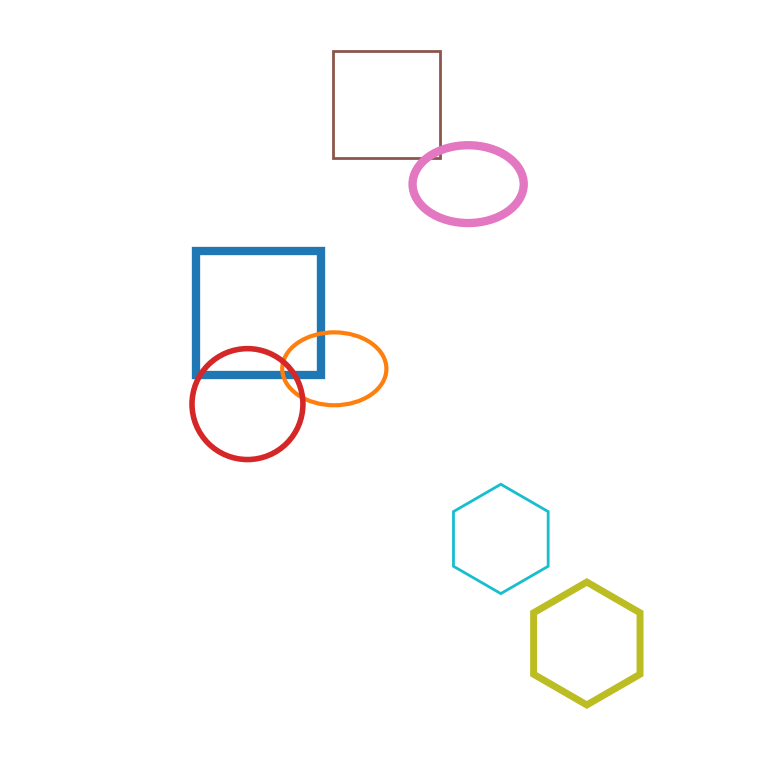[{"shape": "square", "thickness": 3, "radius": 0.4, "center": [0.336, 0.594]}, {"shape": "oval", "thickness": 1.5, "radius": 0.34, "center": [0.434, 0.521]}, {"shape": "circle", "thickness": 2, "radius": 0.36, "center": [0.321, 0.475]}, {"shape": "square", "thickness": 1, "radius": 0.35, "center": [0.502, 0.865]}, {"shape": "oval", "thickness": 3, "radius": 0.36, "center": [0.608, 0.761]}, {"shape": "hexagon", "thickness": 2.5, "radius": 0.4, "center": [0.762, 0.164]}, {"shape": "hexagon", "thickness": 1, "radius": 0.35, "center": [0.65, 0.3]}]